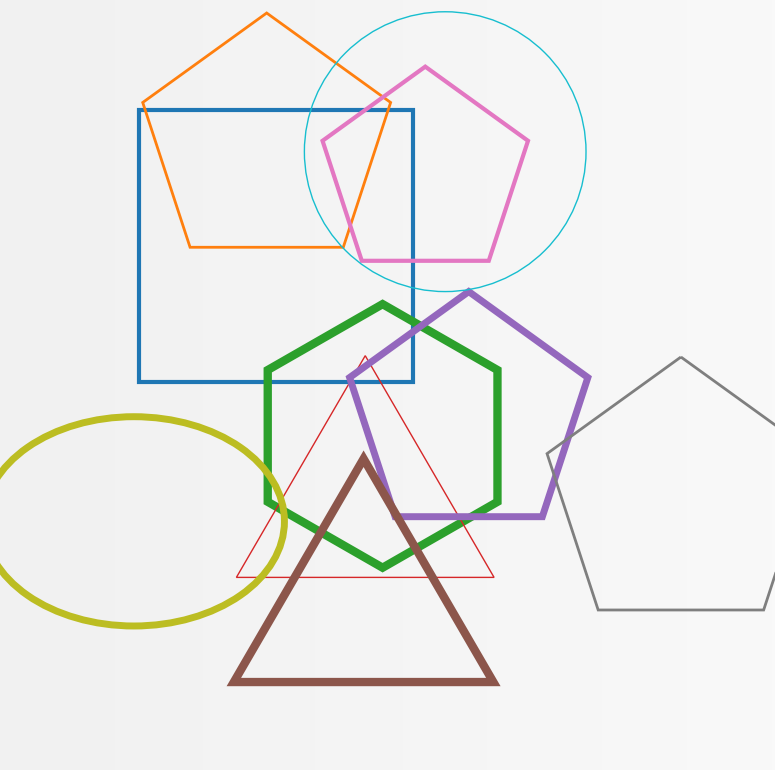[{"shape": "square", "thickness": 1.5, "radius": 0.89, "center": [0.356, 0.681]}, {"shape": "pentagon", "thickness": 1, "radius": 0.84, "center": [0.344, 0.815]}, {"shape": "hexagon", "thickness": 3, "radius": 0.86, "center": [0.494, 0.434]}, {"shape": "triangle", "thickness": 0.5, "radius": 0.96, "center": [0.471, 0.346]}, {"shape": "pentagon", "thickness": 2.5, "radius": 0.81, "center": [0.605, 0.46]}, {"shape": "triangle", "thickness": 3, "radius": 0.97, "center": [0.469, 0.211]}, {"shape": "pentagon", "thickness": 1.5, "radius": 0.7, "center": [0.549, 0.774]}, {"shape": "pentagon", "thickness": 1, "radius": 0.91, "center": [0.879, 0.355]}, {"shape": "oval", "thickness": 2.5, "radius": 0.97, "center": [0.173, 0.323]}, {"shape": "circle", "thickness": 0.5, "radius": 0.91, "center": [0.574, 0.803]}]